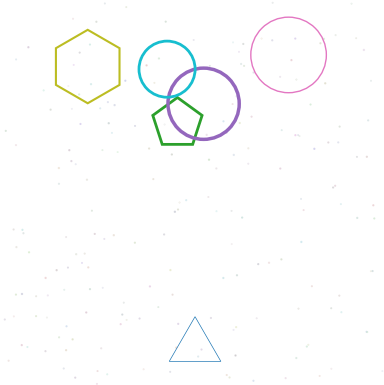[{"shape": "triangle", "thickness": 0.5, "radius": 0.39, "center": [0.507, 0.1]}, {"shape": "pentagon", "thickness": 2, "radius": 0.34, "center": [0.461, 0.679]}, {"shape": "circle", "thickness": 2.5, "radius": 0.46, "center": [0.529, 0.731]}, {"shape": "circle", "thickness": 1, "radius": 0.49, "center": [0.75, 0.857]}, {"shape": "hexagon", "thickness": 1.5, "radius": 0.48, "center": [0.228, 0.827]}, {"shape": "circle", "thickness": 2, "radius": 0.36, "center": [0.434, 0.82]}]